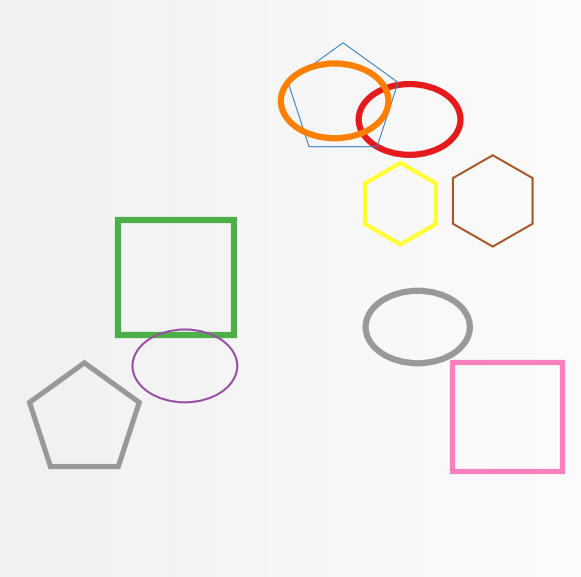[{"shape": "oval", "thickness": 3, "radius": 0.44, "center": [0.705, 0.792]}, {"shape": "pentagon", "thickness": 0.5, "radius": 0.5, "center": [0.59, 0.826]}, {"shape": "square", "thickness": 3, "radius": 0.5, "center": [0.303, 0.518]}, {"shape": "oval", "thickness": 1, "radius": 0.45, "center": [0.318, 0.366]}, {"shape": "oval", "thickness": 3, "radius": 0.46, "center": [0.576, 0.824]}, {"shape": "hexagon", "thickness": 2, "radius": 0.35, "center": [0.689, 0.646]}, {"shape": "hexagon", "thickness": 1, "radius": 0.4, "center": [0.848, 0.651]}, {"shape": "square", "thickness": 2.5, "radius": 0.47, "center": [0.872, 0.278]}, {"shape": "pentagon", "thickness": 2.5, "radius": 0.5, "center": [0.145, 0.272]}, {"shape": "oval", "thickness": 3, "radius": 0.45, "center": [0.719, 0.433]}]